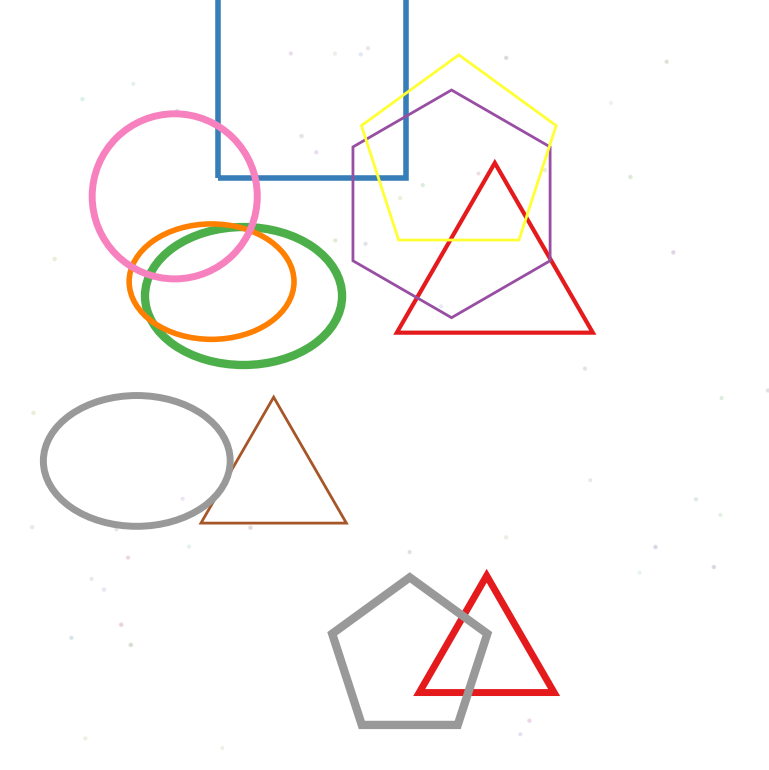[{"shape": "triangle", "thickness": 1.5, "radius": 0.73, "center": [0.643, 0.641]}, {"shape": "triangle", "thickness": 2.5, "radius": 0.51, "center": [0.632, 0.151]}, {"shape": "square", "thickness": 2, "radius": 0.61, "center": [0.405, 0.891]}, {"shape": "oval", "thickness": 3, "radius": 0.64, "center": [0.316, 0.616]}, {"shape": "hexagon", "thickness": 1, "radius": 0.74, "center": [0.586, 0.735]}, {"shape": "oval", "thickness": 2, "radius": 0.54, "center": [0.275, 0.634]}, {"shape": "pentagon", "thickness": 1, "radius": 0.66, "center": [0.596, 0.796]}, {"shape": "triangle", "thickness": 1, "radius": 0.55, "center": [0.355, 0.375]}, {"shape": "circle", "thickness": 2.5, "radius": 0.54, "center": [0.227, 0.745]}, {"shape": "pentagon", "thickness": 3, "radius": 0.53, "center": [0.532, 0.144]}, {"shape": "oval", "thickness": 2.5, "radius": 0.61, "center": [0.178, 0.401]}]